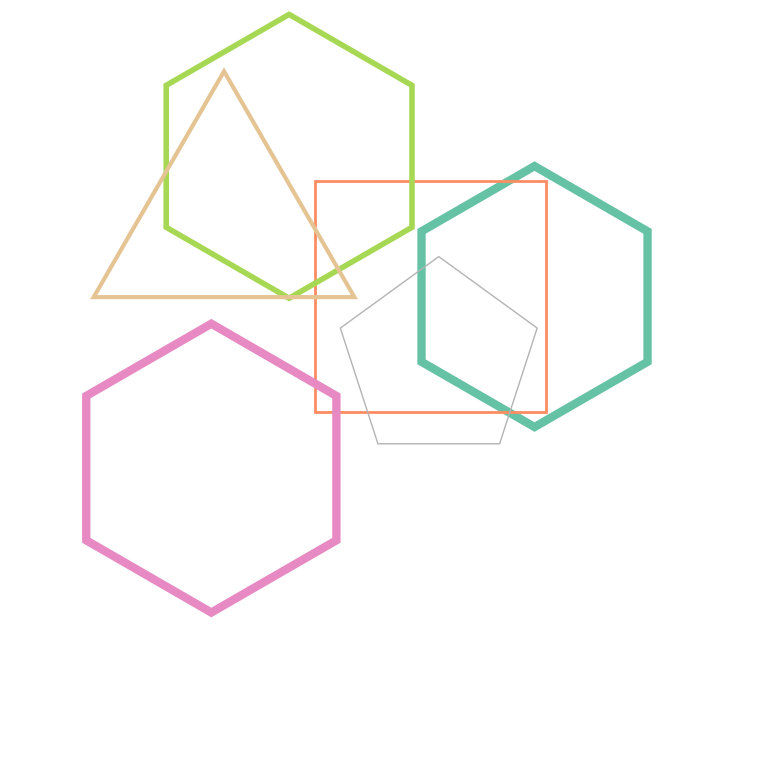[{"shape": "hexagon", "thickness": 3, "radius": 0.85, "center": [0.694, 0.615]}, {"shape": "square", "thickness": 1, "radius": 0.75, "center": [0.559, 0.615]}, {"shape": "hexagon", "thickness": 3, "radius": 0.94, "center": [0.274, 0.392]}, {"shape": "hexagon", "thickness": 2, "radius": 0.92, "center": [0.375, 0.797]}, {"shape": "triangle", "thickness": 1.5, "radius": 0.98, "center": [0.291, 0.712]}, {"shape": "pentagon", "thickness": 0.5, "radius": 0.67, "center": [0.57, 0.532]}]